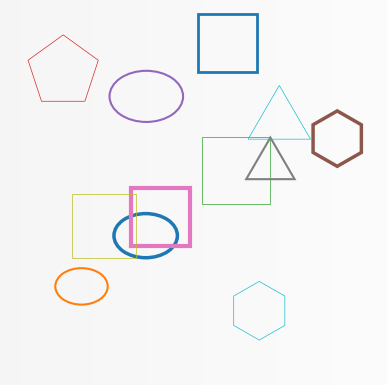[{"shape": "oval", "thickness": 2.5, "radius": 0.41, "center": [0.376, 0.388]}, {"shape": "square", "thickness": 2, "radius": 0.38, "center": [0.588, 0.889]}, {"shape": "oval", "thickness": 1.5, "radius": 0.34, "center": [0.21, 0.256]}, {"shape": "square", "thickness": 0.5, "radius": 0.44, "center": [0.609, 0.557]}, {"shape": "pentagon", "thickness": 0.5, "radius": 0.48, "center": [0.163, 0.814]}, {"shape": "oval", "thickness": 1.5, "radius": 0.47, "center": [0.378, 0.75]}, {"shape": "hexagon", "thickness": 2.5, "radius": 0.36, "center": [0.87, 0.64]}, {"shape": "square", "thickness": 3, "radius": 0.38, "center": [0.414, 0.436]}, {"shape": "triangle", "thickness": 1.5, "radius": 0.36, "center": [0.698, 0.571]}, {"shape": "square", "thickness": 0.5, "radius": 0.42, "center": [0.268, 0.414]}, {"shape": "hexagon", "thickness": 0.5, "radius": 0.38, "center": [0.669, 0.193]}, {"shape": "triangle", "thickness": 0.5, "radius": 0.47, "center": [0.721, 0.685]}]